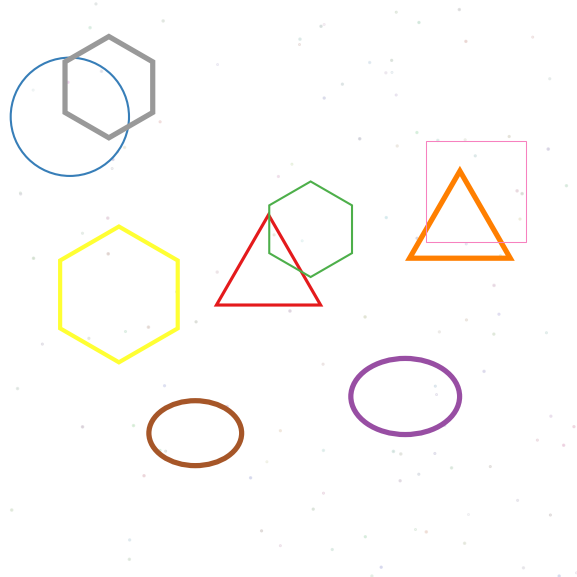[{"shape": "triangle", "thickness": 1.5, "radius": 0.52, "center": [0.465, 0.523]}, {"shape": "circle", "thickness": 1, "radius": 0.51, "center": [0.121, 0.797]}, {"shape": "hexagon", "thickness": 1, "radius": 0.41, "center": [0.538, 0.602]}, {"shape": "oval", "thickness": 2.5, "radius": 0.47, "center": [0.702, 0.313]}, {"shape": "triangle", "thickness": 2.5, "radius": 0.5, "center": [0.796, 0.602]}, {"shape": "hexagon", "thickness": 2, "radius": 0.59, "center": [0.206, 0.489]}, {"shape": "oval", "thickness": 2.5, "radius": 0.4, "center": [0.338, 0.249]}, {"shape": "square", "thickness": 0.5, "radius": 0.43, "center": [0.824, 0.667]}, {"shape": "hexagon", "thickness": 2.5, "radius": 0.44, "center": [0.189, 0.848]}]